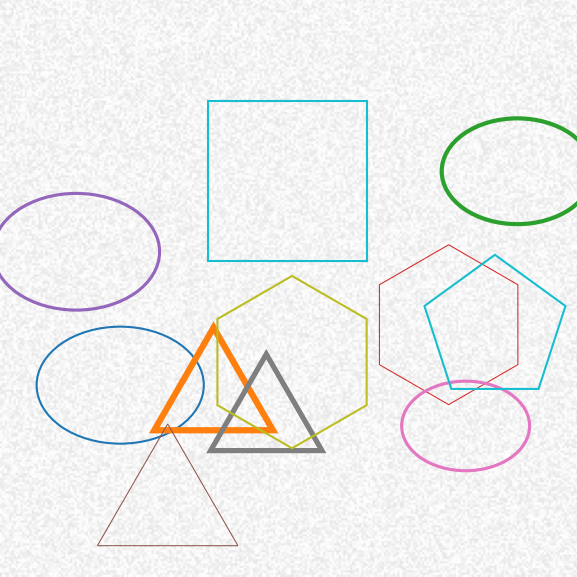[{"shape": "oval", "thickness": 1, "radius": 0.72, "center": [0.208, 0.332]}, {"shape": "triangle", "thickness": 3, "radius": 0.59, "center": [0.37, 0.313]}, {"shape": "oval", "thickness": 2, "radius": 0.65, "center": [0.896, 0.703]}, {"shape": "hexagon", "thickness": 0.5, "radius": 0.69, "center": [0.777, 0.437]}, {"shape": "oval", "thickness": 1.5, "radius": 0.72, "center": [0.132, 0.563]}, {"shape": "triangle", "thickness": 0.5, "radius": 0.7, "center": [0.29, 0.124]}, {"shape": "oval", "thickness": 1.5, "radius": 0.55, "center": [0.806, 0.262]}, {"shape": "triangle", "thickness": 2.5, "radius": 0.56, "center": [0.461, 0.275]}, {"shape": "hexagon", "thickness": 1, "radius": 0.75, "center": [0.506, 0.372]}, {"shape": "pentagon", "thickness": 1, "radius": 0.64, "center": [0.857, 0.43]}, {"shape": "square", "thickness": 1, "radius": 0.69, "center": [0.497, 0.686]}]